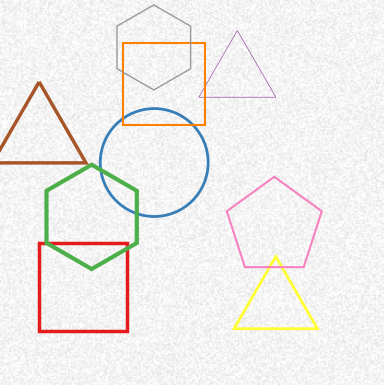[{"shape": "square", "thickness": 2.5, "radius": 0.57, "center": [0.215, 0.254]}, {"shape": "circle", "thickness": 2, "radius": 0.7, "center": [0.401, 0.578]}, {"shape": "hexagon", "thickness": 3, "radius": 0.68, "center": [0.238, 0.437]}, {"shape": "triangle", "thickness": 0.5, "radius": 0.58, "center": [0.616, 0.805]}, {"shape": "square", "thickness": 1.5, "radius": 0.53, "center": [0.427, 0.781]}, {"shape": "triangle", "thickness": 2, "radius": 0.63, "center": [0.716, 0.209]}, {"shape": "triangle", "thickness": 2.5, "radius": 0.7, "center": [0.102, 0.647]}, {"shape": "pentagon", "thickness": 1.5, "radius": 0.65, "center": [0.712, 0.411]}, {"shape": "hexagon", "thickness": 1, "radius": 0.55, "center": [0.399, 0.877]}]